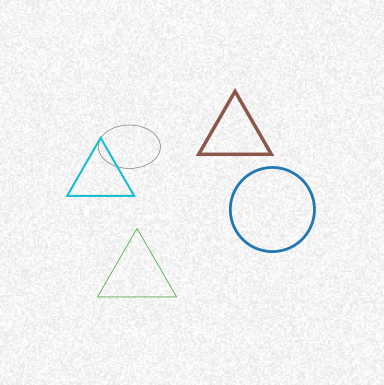[{"shape": "circle", "thickness": 2, "radius": 0.55, "center": [0.707, 0.456]}, {"shape": "triangle", "thickness": 0.5, "radius": 0.59, "center": [0.356, 0.288]}, {"shape": "triangle", "thickness": 2.5, "radius": 0.55, "center": [0.611, 0.654]}, {"shape": "oval", "thickness": 0.5, "radius": 0.4, "center": [0.336, 0.619]}, {"shape": "triangle", "thickness": 1.5, "radius": 0.5, "center": [0.261, 0.541]}]